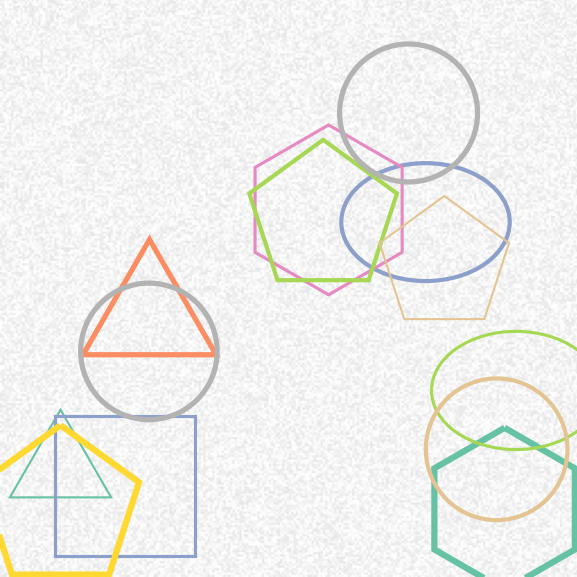[{"shape": "triangle", "thickness": 1, "radius": 0.51, "center": [0.105, 0.188]}, {"shape": "hexagon", "thickness": 3, "radius": 0.7, "center": [0.874, 0.118]}, {"shape": "triangle", "thickness": 2.5, "radius": 0.67, "center": [0.259, 0.451]}, {"shape": "oval", "thickness": 2, "radius": 0.73, "center": [0.737, 0.615]}, {"shape": "square", "thickness": 1.5, "radius": 0.61, "center": [0.216, 0.157]}, {"shape": "hexagon", "thickness": 1.5, "radius": 0.74, "center": [0.569, 0.636]}, {"shape": "pentagon", "thickness": 2, "radius": 0.67, "center": [0.559, 0.623]}, {"shape": "oval", "thickness": 1.5, "radius": 0.73, "center": [0.893, 0.323]}, {"shape": "pentagon", "thickness": 3, "radius": 0.71, "center": [0.105, 0.12]}, {"shape": "pentagon", "thickness": 1, "radius": 0.59, "center": [0.769, 0.542]}, {"shape": "circle", "thickness": 2, "radius": 0.61, "center": [0.86, 0.221]}, {"shape": "circle", "thickness": 2.5, "radius": 0.59, "center": [0.258, 0.391]}, {"shape": "circle", "thickness": 2.5, "radius": 0.6, "center": [0.708, 0.804]}]